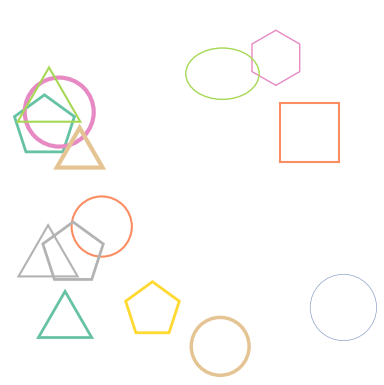[{"shape": "triangle", "thickness": 2, "radius": 0.4, "center": [0.169, 0.163]}, {"shape": "pentagon", "thickness": 2, "radius": 0.41, "center": [0.115, 0.672]}, {"shape": "square", "thickness": 1.5, "radius": 0.38, "center": [0.805, 0.657]}, {"shape": "circle", "thickness": 1.5, "radius": 0.39, "center": [0.264, 0.412]}, {"shape": "circle", "thickness": 0.5, "radius": 0.43, "center": [0.892, 0.201]}, {"shape": "hexagon", "thickness": 1, "radius": 0.36, "center": [0.716, 0.85]}, {"shape": "circle", "thickness": 3, "radius": 0.45, "center": [0.154, 0.709]}, {"shape": "triangle", "thickness": 1.5, "radius": 0.47, "center": [0.127, 0.731]}, {"shape": "oval", "thickness": 1, "radius": 0.48, "center": [0.578, 0.809]}, {"shape": "pentagon", "thickness": 2, "radius": 0.37, "center": [0.396, 0.195]}, {"shape": "circle", "thickness": 2.5, "radius": 0.38, "center": [0.572, 0.1]}, {"shape": "triangle", "thickness": 3, "radius": 0.34, "center": [0.207, 0.599]}, {"shape": "pentagon", "thickness": 2, "radius": 0.41, "center": [0.19, 0.341]}, {"shape": "triangle", "thickness": 1.5, "radius": 0.44, "center": [0.125, 0.326]}]